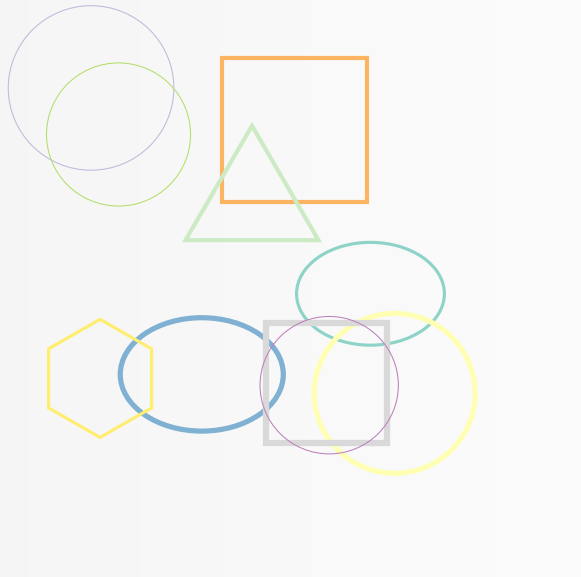[{"shape": "oval", "thickness": 1.5, "radius": 0.64, "center": [0.637, 0.49]}, {"shape": "circle", "thickness": 2.5, "radius": 0.69, "center": [0.679, 0.318]}, {"shape": "circle", "thickness": 0.5, "radius": 0.71, "center": [0.157, 0.847]}, {"shape": "oval", "thickness": 2.5, "radius": 0.7, "center": [0.347, 0.351]}, {"shape": "square", "thickness": 2, "radius": 0.62, "center": [0.507, 0.774]}, {"shape": "circle", "thickness": 0.5, "radius": 0.62, "center": [0.204, 0.766]}, {"shape": "square", "thickness": 3, "radius": 0.52, "center": [0.561, 0.336]}, {"shape": "circle", "thickness": 0.5, "radius": 0.59, "center": [0.566, 0.332]}, {"shape": "triangle", "thickness": 2, "radius": 0.66, "center": [0.434, 0.649]}, {"shape": "hexagon", "thickness": 1.5, "radius": 0.51, "center": [0.172, 0.344]}]